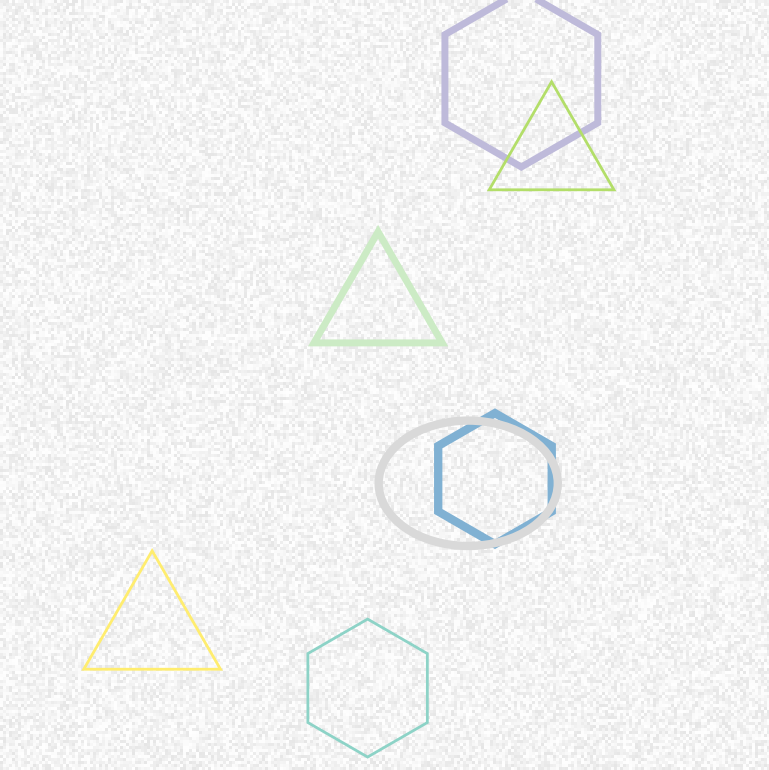[{"shape": "hexagon", "thickness": 1, "radius": 0.45, "center": [0.477, 0.106]}, {"shape": "hexagon", "thickness": 2.5, "radius": 0.57, "center": [0.677, 0.898]}, {"shape": "hexagon", "thickness": 3, "radius": 0.43, "center": [0.643, 0.378]}, {"shape": "triangle", "thickness": 1, "radius": 0.47, "center": [0.716, 0.8]}, {"shape": "oval", "thickness": 3, "radius": 0.58, "center": [0.608, 0.372]}, {"shape": "triangle", "thickness": 2.5, "radius": 0.48, "center": [0.491, 0.603]}, {"shape": "triangle", "thickness": 1, "radius": 0.51, "center": [0.198, 0.182]}]